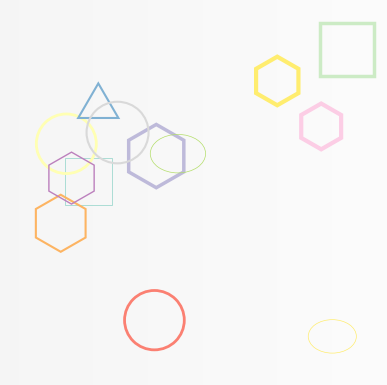[{"shape": "square", "thickness": 0.5, "radius": 0.3, "center": [0.229, 0.528]}, {"shape": "circle", "thickness": 2, "radius": 0.39, "center": [0.171, 0.627]}, {"shape": "hexagon", "thickness": 2.5, "radius": 0.41, "center": [0.403, 0.595]}, {"shape": "circle", "thickness": 2, "radius": 0.39, "center": [0.399, 0.168]}, {"shape": "triangle", "thickness": 1.5, "radius": 0.3, "center": [0.254, 0.724]}, {"shape": "hexagon", "thickness": 1.5, "radius": 0.37, "center": [0.157, 0.42]}, {"shape": "oval", "thickness": 0.5, "radius": 0.36, "center": [0.459, 0.601]}, {"shape": "hexagon", "thickness": 3, "radius": 0.3, "center": [0.829, 0.672]}, {"shape": "circle", "thickness": 1.5, "radius": 0.4, "center": [0.303, 0.656]}, {"shape": "hexagon", "thickness": 1, "radius": 0.34, "center": [0.185, 0.537]}, {"shape": "square", "thickness": 2.5, "radius": 0.35, "center": [0.896, 0.872]}, {"shape": "oval", "thickness": 0.5, "radius": 0.31, "center": [0.858, 0.126]}, {"shape": "hexagon", "thickness": 3, "radius": 0.32, "center": [0.716, 0.79]}]